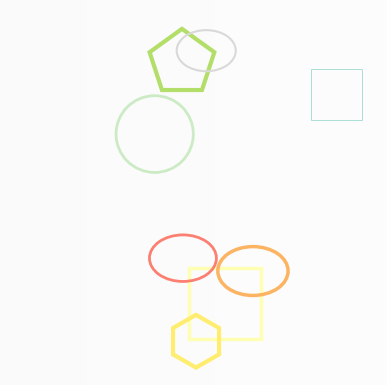[{"shape": "square", "thickness": 0.5, "radius": 0.33, "center": [0.869, 0.754]}, {"shape": "square", "thickness": 2.5, "radius": 0.46, "center": [0.581, 0.211]}, {"shape": "oval", "thickness": 2, "radius": 0.43, "center": [0.472, 0.329]}, {"shape": "oval", "thickness": 2.5, "radius": 0.45, "center": [0.653, 0.296]}, {"shape": "pentagon", "thickness": 3, "radius": 0.44, "center": [0.47, 0.837]}, {"shape": "oval", "thickness": 1.5, "radius": 0.38, "center": [0.532, 0.868]}, {"shape": "circle", "thickness": 2, "radius": 0.5, "center": [0.399, 0.652]}, {"shape": "hexagon", "thickness": 3, "radius": 0.34, "center": [0.506, 0.114]}]